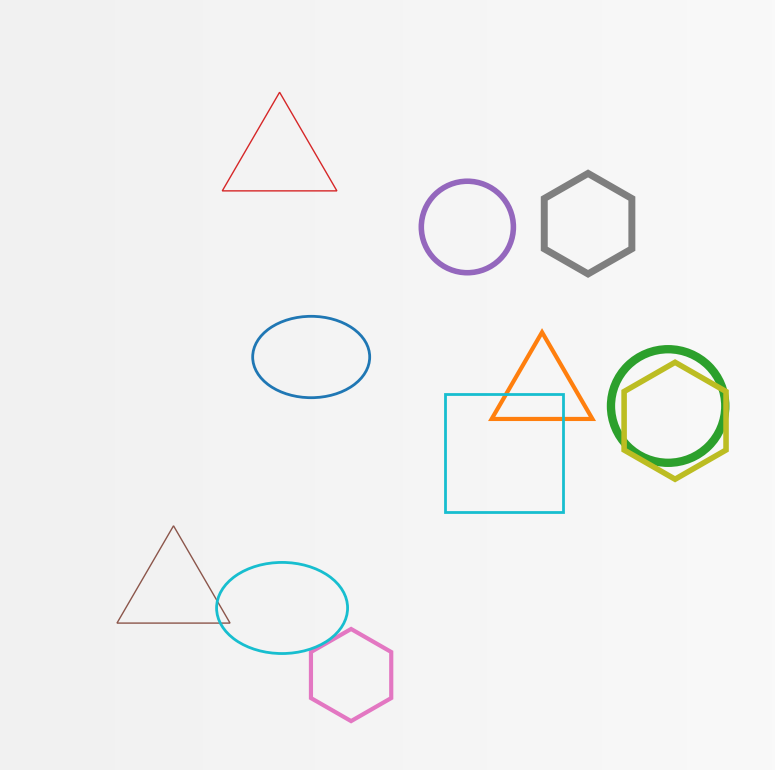[{"shape": "oval", "thickness": 1, "radius": 0.38, "center": [0.402, 0.536]}, {"shape": "triangle", "thickness": 1.5, "radius": 0.38, "center": [0.699, 0.493]}, {"shape": "circle", "thickness": 3, "radius": 0.37, "center": [0.862, 0.473]}, {"shape": "triangle", "thickness": 0.5, "radius": 0.43, "center": [0.361, 0.795]}, {"shape": "circle", "thickness": 2, "radius": 0.3, "center": [0.603, 0.705]}, {"shape": "triangle", "thickness": 0.5, "radius": 0.42, "center": [0.224, 0.233]}, {"shape": "hexagon", "thickness": 1.5, "radius": 0.3, "center": [0.453, 0.123]}, {"shape": "hexagon", "thickness": 2.5, "radius": 0.33, "center": [0.759, 0.71]}, {"shape": "hexagon", "thickness": 2, "radius": 0.38, "center": [0.871, 0.454]}, {"shape": "oval", "thickness": 1, "radius": 0.42, "center": [0.364, 0.21]}, {"shape": "square", "thickness": 1, "radius": 0.38, "center": [0.651, 0.412]}]